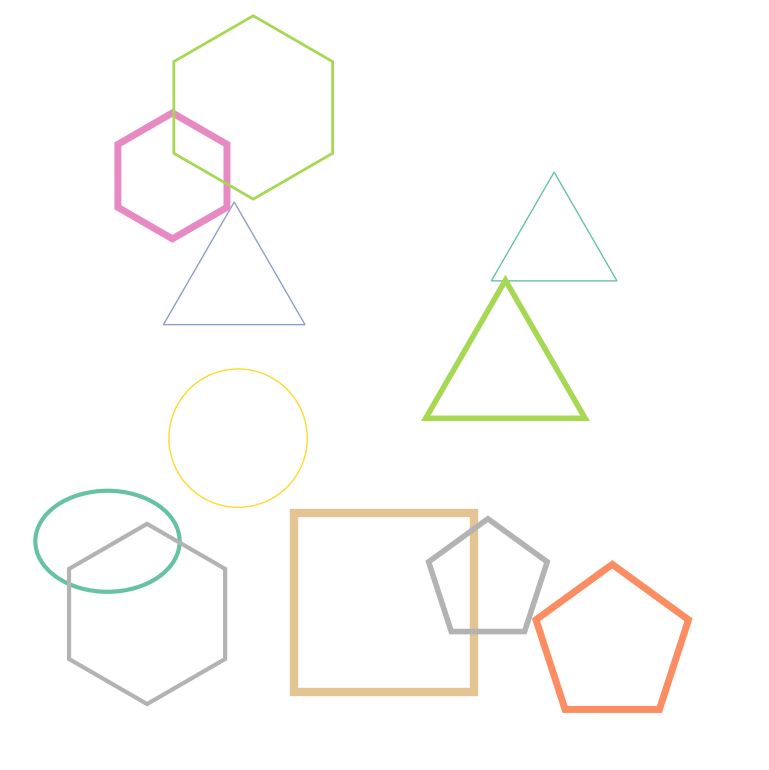[{"shape": "oval", "thickness": 1.5, "radius": 0.47, "center": [0.14, 0.297]}, {"shape": "triangle", "thickness": 0.5, "radius": 0.47, "center": [0.72, 0.682]}, {"shape": "pentagon", "thickness": 2.5, "radius": 0.52, "center": [0.795, 0.163]}, {"shape": "triangle", "thickness": 0.5, "radius": 0.53, "center": [0.304, 0.631]}, {"shape": "hexagon", "thickness": 2.5, "radius": 0.41, "center": [0.224, 0.772]}, {"shape": "hexagon", "thickness": 1, "radius": 0.6, "center": [0.329, 0.86]}, {"shape": "triangle", "thickness": 2, "radius": 0.6, "center": [0.656, 0.517]}, {"shape": "circle", "thickness": 0.5, "radius": 0.45, "center": [0.309, 0.431]}, {"shape": "square", "thickness": 3, "radius": 0.58, "center": [0.499, 0.218]}, {"shape": "pentagon", "thickness": 2, "radius": 0.4, "center": [0.634, 0.245]}, {"shape": "hexagon", "thickness": 1.5, "radius": 0.59, "center": [0.191, 0.203]}]